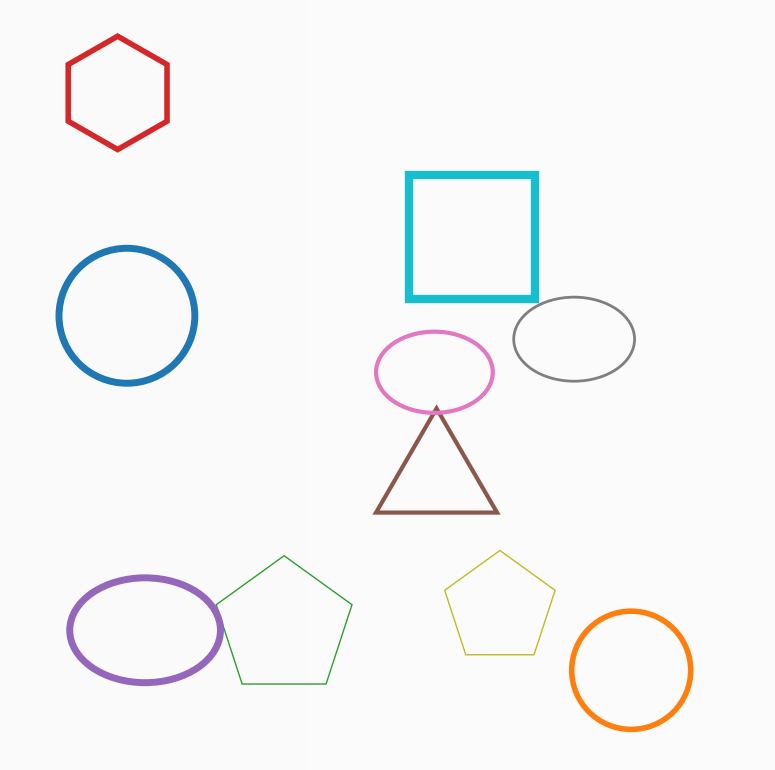[{"shape": "circle", "thickness": 2.5, "radius": 0.44, "center": [0.164, 0.59]}, {"shape": "circle", "thickness": 2, "radius": 0.38, "center": [0.814, 0.13]}, {"shape": "pentagon", "thickness": 0.5, "radius": 0.46, "center": [0.367, 0.186]}, {"shape": "hexagon", "thickness": 2, "radius": 0.37, "center": [0.152, 0.879]}, {"shape": "oval", "thickness": 2.5, "radius": 0.49, "center": [0.187, 0.181]}, {"shape": "triangle", "thickness": 1.5, "radius": 0.45, "center": [0.563, 0.379]}, {"shape": "oval", "thickness": 1.5, "radius": 0.38, "center": [0.561, 0.517]}, {"shape": "oval", "thickness": 1, "radius": 0.39, "center": [0.741, 0.56]}, {"shape": "pentagon", "thickness": 0.5, "radius": 0.37, "center": [0.645, 0.21]}, {"shape": "square", "thickness": 3, "radius": 0.41, "center": [0.609, 0.692]}]